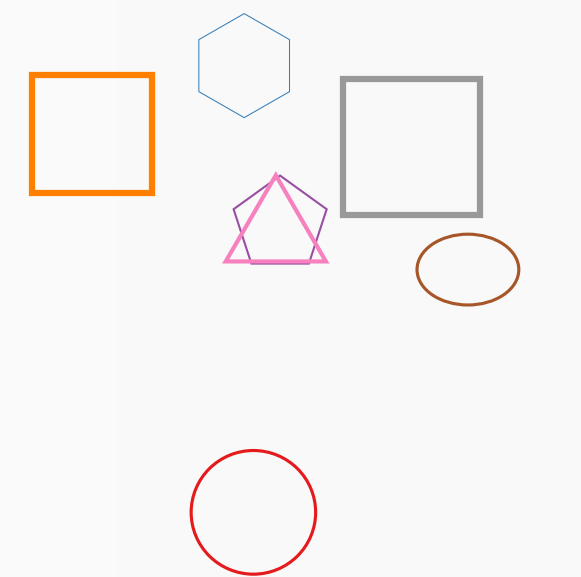[{"shape": "circle", "thickness": 1.5, "radius": 0.54, "center": [0.436, 0.112]}, {"shape": "hexagon", "thickness": 0.5, "radius": 0.45, "center": [0.42, 0.885]}, {"shape": "pentagon", "thickness": 1, "radius": 0.42, "center": [0.482, 0.611]}, {"shape": "square", "thickness": 3, "radius": 0.51, "center": [0.158, 0.767]}, {"shape": "oval", "thickness": 1.5, "radius": 0.44, "center": [0.805, 0.532]}, {"shape": "triangle", "thickness": 2, "radius": 0.5, "center": [0.474, 0.596]}, {"shape": "square", "thickness": 3, "radius": 0.59, "center": [0.709, 0.744]}]